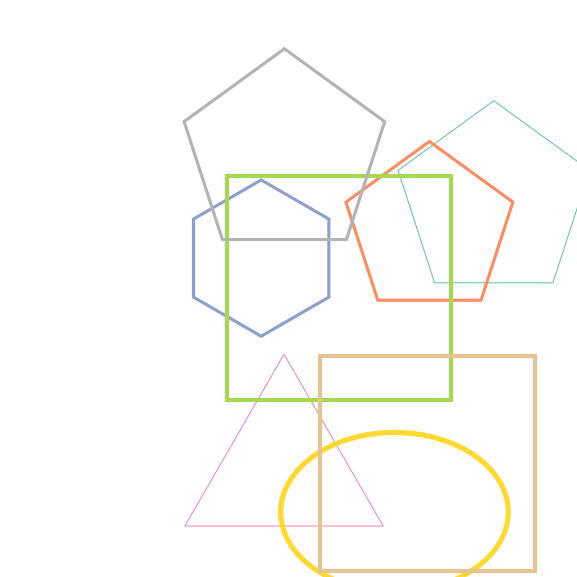[{"shape": "pentagon", "thickness": 0.5, "radius": 0.87, "center": [0.855, 0.65]}, {"shape": "pentagon", "thickness": 1.5, "radius": 0.76, "center": [0.744, 0.602]}, {"shape": "hexagon", "thickness": 1.5, "radius": 0.68, "center": [0.452, 0.552]}, {"shape": "triangle", "thickness": 0.5, "radius": 0.99, "center": [0.492, 0.187]}, {"shape": "square", "thickness": 2, "radius": 0.97, "center": [0.588, 0.501]}, {"shape": "oval", "thickness": 2.5, "radius": 0.99, "center": [0.683, 0.112]}, {"shape": "square", "thickness": 2, "radius": 0.93, "center": [0.741, 0.196]}, {"shape": "pentagon", "thickness": 1.5, "radius": 0.91, "center": [0.492, 0.732]}]